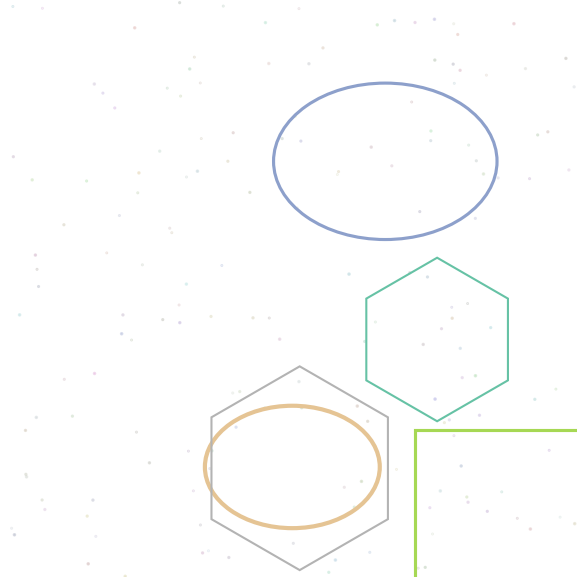[{"shape": "hexagon", "thickness": 1, "radius": 0.71, "center": [0.757, 0.411]}, {"shape": "oval", "thickness": 1.5, "radius": 0.97, "center": [0.667, 0.72]}, {"shape": "square", "thickness": 1.5, "radius": 0.71, "center": [0.861, 0.113]}, {"shape": "oval", "thickness": 2, "radius": 0.76, "center": [0.506, 0.191]}, {"shape": "hexagon", "thickness": 1, "radius": 0.88, "center": [0.519, 0.188]}]